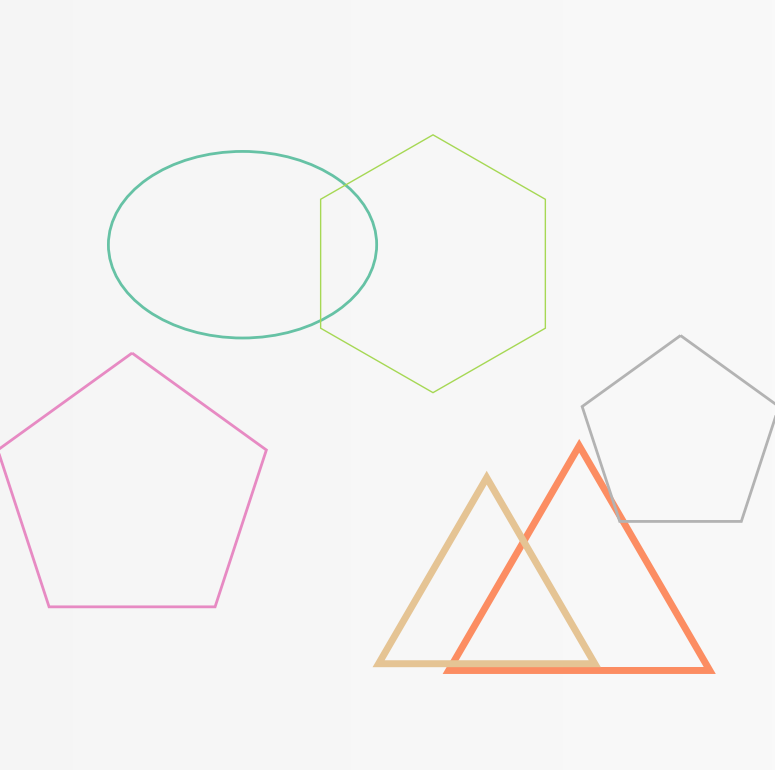[{"shape": "oval", "thickness": 1, "radius": 0.87, "center": [0.313, 0.682]}, {"shape": "triangle", "thickness": 2.5, "radius": 0.97, "center": [0.747, 0.227]}, {"shape": "pentagon", "thickness": 1, "radius": 0.91, "center": [0.17, 0.359]}, {"shape": "hexagon", "thickness": 0.5, "radius": 0.84, "center": [0.559, 0.657]}, {"shape": "triangle", "thickness": 2.5, "radius": 0.81, "center": [0.628, 0.219]}, {"shape": "pentagon", "thickness": 1, "radius": 0.67, "center": [0.878, 0.431]}]